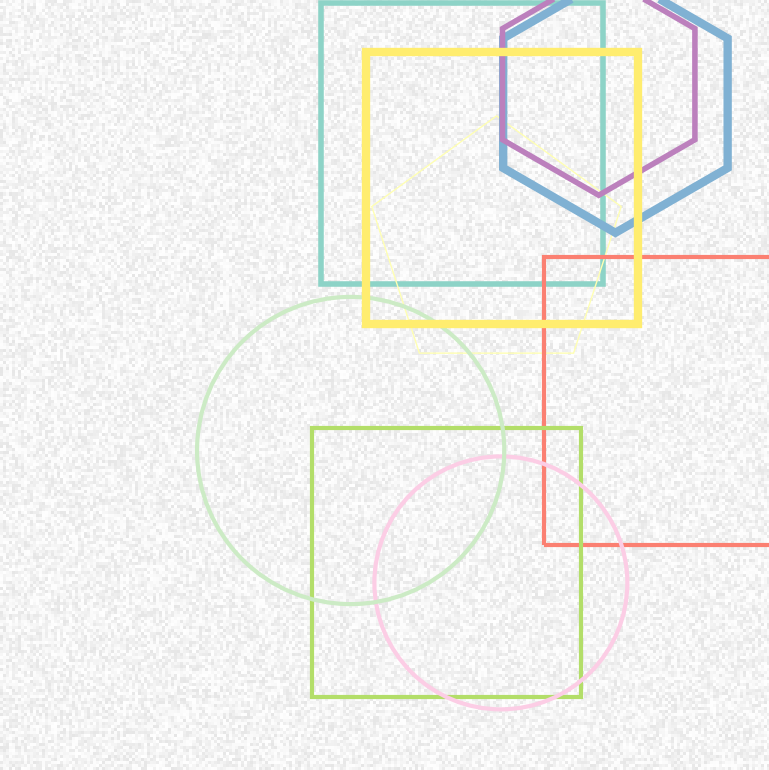[{"shape": "square", "thickness": 2, "radius": 0.91, "center": [0.6, 0.814]}, {"shape": "pentagon", "thickness": 0.5, "radius": 0.85, "center": [0.645, 0.679]}, {"shape": "square", "thickness": 1.5, "radius": 0.93, "center": [0.893, 0.479]}, {"shape": "hexagon", "thickness": 3, "radius": 0.84, "center": [0.799, 0.866]}, {"shape": "square", "thickness": 1.5, "radius": 0.87, "center": [0.58, 0.269]}, {"shape": "circle", "thickness": 1.5, "radius": 0.82, "center": [0.65, 0.243]}, {"shape": "hexagon", "thickness": 2, "radius": 0.72, "center": [0.778, 0.891]}, {"shape": "circle", "thickness": 1.5, "radius": 1.0, "center": [0.455, 0.415]}, {"shape": "square", "thickness": 3, "radius": 0.88, "center": [0.652, 0.755]}]